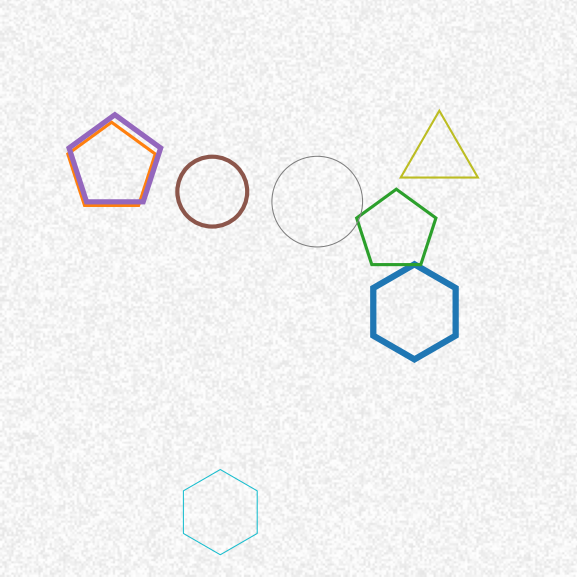[{"shape": "hexagon", "thickness": 3, "radius": 0.41, "center": [0.718, 0.459]}, {"shape": "pentagon", "thickness": 1.5, "radius": 0.4, "center": [0.193, 0.708]}, {"shape": "pentagon", "thickness": 1.5, "radius": 0.36, "center": [0.686, 0.599]}, {"shape": "pentagon", "thickness": 2.5, "radius": 0.42, "center": [0.199, 0.717]}, {"shape": "circle", "thickness": 2, "radius": 0.3, "center": [0.368, 0.667]}, {"shape": "circle", "thickness": 0.5, "radius": 0.39, "center": [0.549, 0.65]}, {"shape": "triangle", "thickness": 1, "radius": 0.39, "center": [0.761, 0.73]}, {"shape": "hexagon", "thickness": 0.5, "radius": 0.37, "center": [0.381, 0.112]}]